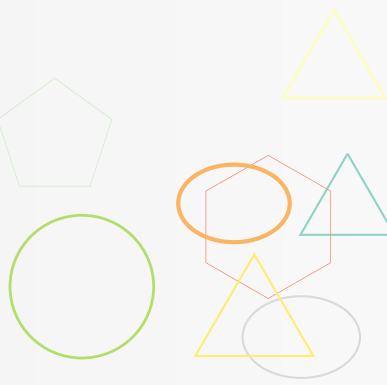[{"shape": "triangle", "thickness": 1.5, "radius": 0.7, "center": [0.897, 0.46]}, {"shape": "triangle", "thickness": 1.5, "radius": 0.77, "center": [0.862, 0.822]}, {"shape": "hexagon", "thickness": 0.5, "radius": 0.93, "center": [0.692, 0.411]}, {"shape": "oval", "thickness": 3, "radius": 0.72, "center": [0.604, 0.472]}, {"shape": "circle", "thickness": 2, "radius": 0.93, "center": [0.211, 0.255]}, {"shape": "oval", "thickness": 1.5, "radius": 0.76, "center": [0.778, 0.124]}, {"shape": "pentagon", "thickness": 0.5, "radius": 0.77, "center": [0.141, 0.642]}, {"shape": "triangle", "thickness": 1.5, "radius": 0.88, "center": [0.656, 0.163]}]